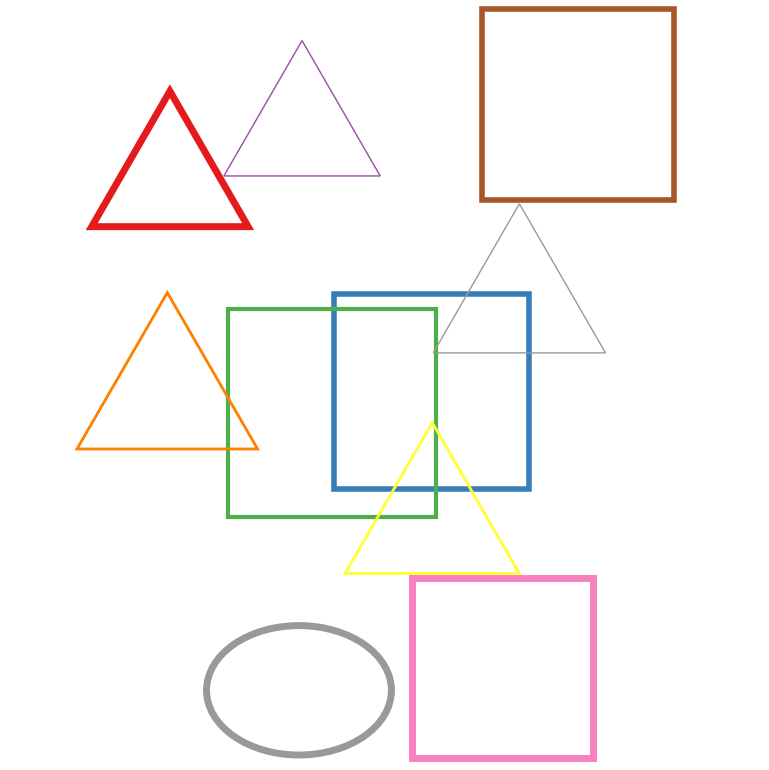[{"shape": "triangle", "thickness": 2.5, "radius": 0.59, "center": [0.221, 0.764]}, {"shape": "square", "thickness": 2, "radius": 0.63, "center": [0.561, 0.492]}, {"shape": "square", "thickness": 1.5, "radius": 0.68, "center": [0.431, 0.463]}, {"shape": "triangle", "thickness": 0.5, "radius": 0.59, "center": [0.392, 0.83]}, {"shape": "triangle", "thickness": 1, "radius": 0.68, "center": [0.217, 0.485]}, {"shape": "triangle", "thickness": 1, "radius": 0.65, "center": [0.561, 0.321]}, {"shape": "square", "thickness": 2, "radius": 0.62, "center": [0.751, 0.864]}, {"shape": "square", "thickness": 2.5, "radius": 0.58, "center": [0.653, 0.132]}, {"shape": "oval", "thickness": 2.5, "radius": 0.6, "center": [0.388, 0.104]}, {"shape": "triangle", "thickness": 0.5, "radius": 0.65, "center": [0.675, 0.606]}]